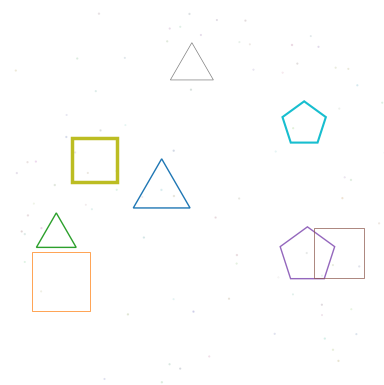[{"shape": "triangle", "thickness": 1, "radius": 0.43, "center": [0.42, 0.502]}, {"shape": "square", "thickness": 0.5, "radius": 0.38, "center": [0.158, 0.269]}, {"shape": "triangle", "thickness": 1, "radius": 0.3, "center": [0.146, 0.387]}, {"shape": "pentagon", "thickness": 1, "radius": 0.37, "center": [0.799, 0.336]}, {"shape": "square", "thickness": 0.5, "radius": 0.33, "center": [0.88, 0.342]}, {"shape": "triangle", "thickness": 0.5, "radius": 0.32, "center": [0.498, 0.825]}, {"shape": "square", "thickness": 2.5, "radius": 0.29, "center": [0.246, 0.585]}, {"shape": "pentagon", "thickness": 1.5, "radius": 0.3, "center": [0.79, 0.678]}]